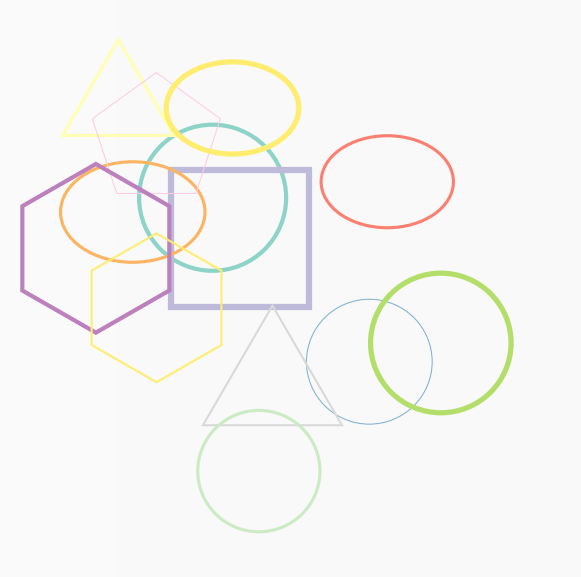[{"shape": "circle", "thickness": 2, "radius": 0.63, "center": [0.366, 0.657]}, {"shape": "triangle", "thickness": 1.5, "radius": 0.55, "center": [0.204, 0.82]}, {"shape": "square", "thickness": 3, "radius": 0.59, "center": [0.413, 0.586]}, {"shape": "oval", "thickness": 1.5, "radius": 0.57, "center": [0.666, 0.684]}, {"shape": "circle", "thickness": 0.5, "radius": 0.54, "center": [0.635, 0.373]}, {"shape": "oval", "thickness": 1.5, "radius": 0.62, "center": [0.228, 0.632]}, {"shape": "circle", "thickness": 2.5, "radius": 0.6, "center": [0.758, 0.405]}, {"shape": "pentagon", "thickness": 0.5, "radius": 0.58, "center": [0.269, 0.758]}, {"shape": "triangle", "thickness": 1, "radius": 0.69, "center": [0.469, 0.332]}, {"shape": "hexagon", "thickness": 2, "radius": 0.73, "center": [0.165, 0.569]}, {"shape": "circle", "thickness": 1.5, "radius": 0.53, "center": [0.445, 0.183]}, {"shape": "hexagon", "thickness": 1, "radius": 0.64, "center": [0.269, 0.466]}, {"shape": "oval", "thickness": 2.5, "radius": 0.57, "center": [0.4, 0.812]}]